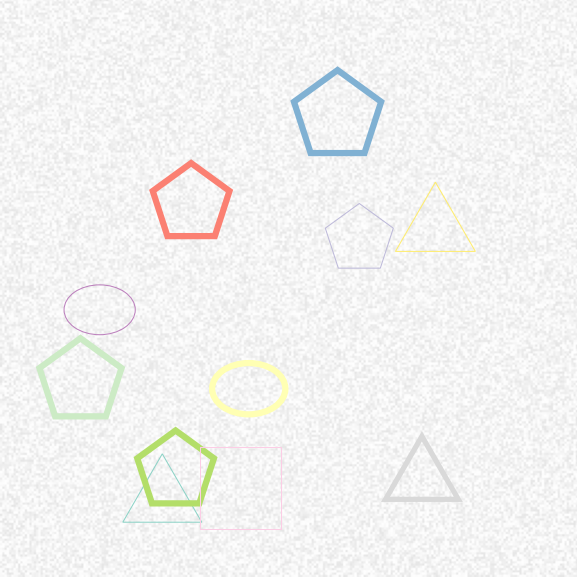[{"shape": "triangle", "thickness": 0.5, "radius": 0.39, "center": [0.281, 0.134]}, {"shape": "oval", "thickness": 3, "radius": 0.32, "center": [0.431, 0.326]}, {"shape": "pentagon", "thickness": 0.5, "radius": 0.31, "center": [0.622, 0.585]}, {"shape": "pentagon", "thickness": 3, "radius": 0.35, "center": [0.331, 0.647]}, {"shape": "pentagon", "thickness": 3, "radius": 0.4, "center": [0.585, 0.798]}, {"shape": "pentagon", "thickness": 3, "radius": 0.35, "center": [0.304, 0.184]}, {"shape": "square", "thickness": 0.5, "radius": 0.35, "center": [0.416, 0.153]}, {"shape": "triangle", "thickness": 2.5, "radius": 0.36, "center": [0.731, 0.171]}, {"shape": "oval", "thickness": 0.5, "radius": 0.31, "center": [0.173, 0.463]}, {"shape": "pentagon", "thickness": 3, "radius": 0.37, "center": [0.139, 0.339]}, {"shape": "triangle", "thickness": 0.5, "radius": 0.4, "center": [0.754, 0.604]}]